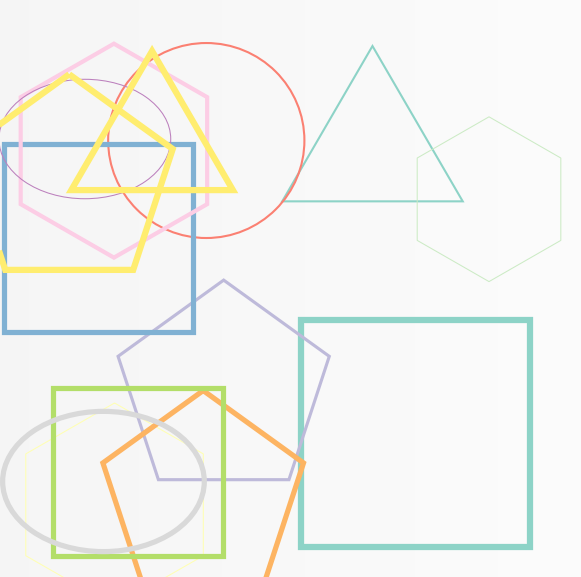[{"shape": "triangle", "thickness": 1, "radius": 0.9, "center": [0.641, 0.74]}, {"shape": "square", "thickness": 3, "radius": 0.98, "center": [0.715, 0.249]}, {"shape": "hexagon", "thickness": 0.5, "radius": 0.88, "center": [0.197, 0.125]}, {"shape": "pentagon", "thickness": 1.5, "radius": 0.96, "center": [0.385, 0.323]}, {"shape": "circle", "thickness": 1, "radius": 0.84, "center": [0.355, 0.756]}, {"shape": "square", "thickness": 2.5, "radius": 0.81, "center": [0.17, 0.588]}, {"shape": "pentagon", "thickness": 2.5, "radius": 0.91, "center": [0.35, 0.141]}, {"shape": "square", "thickness": 2.5, "radius": 0.73, "center": [0.238, 0.182]}, {"shape": "hexagon", "thickness": 2, "radius": 0.93, "center": [0.196, 0.738]}, {"shape": "oval", "thickness": 2.5, "radius": 0.87, "center": [0.178, 0.165]}, {"shape": "oval", "thickness": 0.5, "radius": 0.74, "center": [0.146, 0.758]}, {"shape": "hexagon", "thickness": 0.5, "radius": 0.71, "center": [0.841, 0.654]}, {"shape": "triangle", "thickness": 3, "radius": 0.8, "center": [0.262, 0.75]}, {"shape": "pentagon", "thickness": 3, "radius": 0.94, "center": [0.119, 0.683]}]